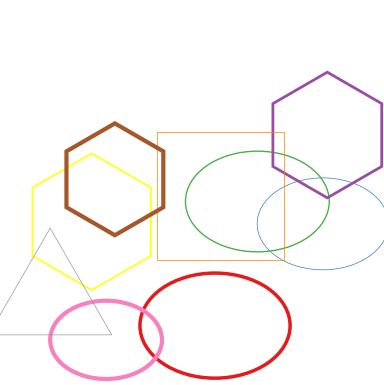[{"shape": "oval", "thickness": 2.5, "radius": 0.97, "center": [0.559, 0.154]}, {"shape": "oval", "thickness": 0.5, "radius": 0.85, "center": [0.838, 0.419]}, {"shape": "oval", "thickness": 1, "radius": 0.93, "center": [0.668, 0.477]}, {"shape": "hexagon", "thickness": 2, "radius": 0.82, "center": [0.85, 0.649]}, {"shape": "square", "thickness": 0.5, "radius": 0.83, "center": [0.572, 0.491]}, {"shape": "hexagon", "thickness": 1.5, "radius": 0.89, "center": [0.238, 0.424]}, {"shape": "hexagon", "thickness": 3, "radius": 0.73, "center": [0.298, 0.534]}, {"shape": "oval", "thickness": 3, "radius": 0.73, "center": [0.276, 0.117]}, {"shape": "triangle", "thickness": 0.5, "radius": 0.92, "center": [0.13, 0.223]}]